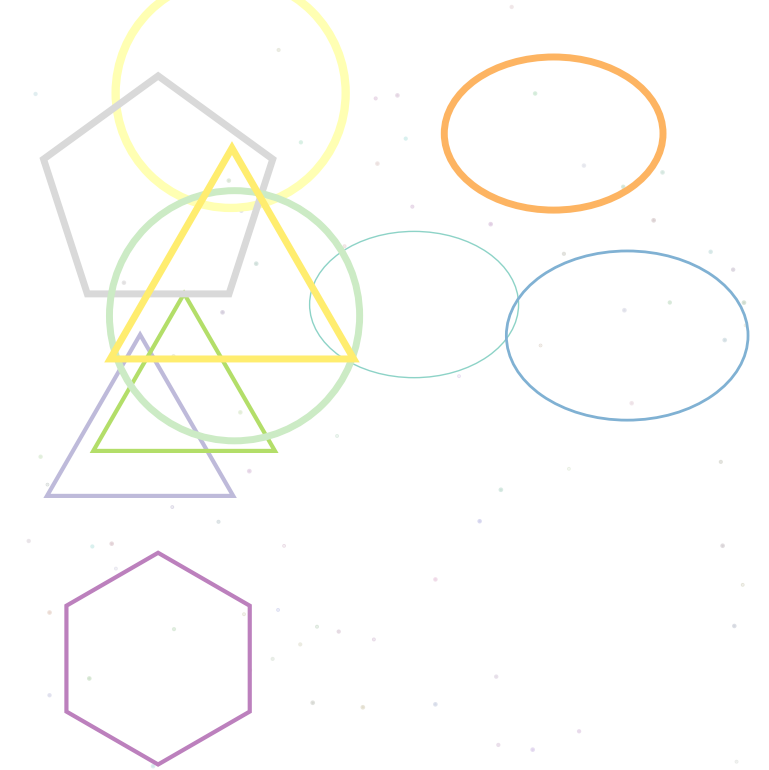[{"shape": "oval", "thickness": 0.5, "radius": 0.68, "center": [0.538, 0.604]}, {"shape": "circle", "thickness": 3, "radius": 0.75, "center": [0.3, 0.879]}, {"shape": "triangle", "thickness": 1.5, "radius": 0.7, "center": [0.182, 0.426]}, {"shape": "oval", "thickness": 1, "radius": 0.78, "center": [0.815, 0.564]}, {"shape": "oval", "thickness": 2.5, "radius": 0.71, "center": [0.719, 0.827]}, {"shape": "triangle", "thickness": 1.5, "radius": 0.68, "center": [0.239, 0.482]}, {"shape": "pentagon", "thickness": 2.5, "radius": 0.78, "center": [0.205, 0.745]}, {"shape": "hexagon", "thickness": 1.5, "radius": 0.69, "center": [0.205, 0.145]}, {"shape": "circle", "thickness": 2.5, "radius": 0.81, "center": [0.305, 0.59]}, {"shape": "triangle", "thickness": 2.5, "radius": 0.91, "center": [0.301, 0.625]}]